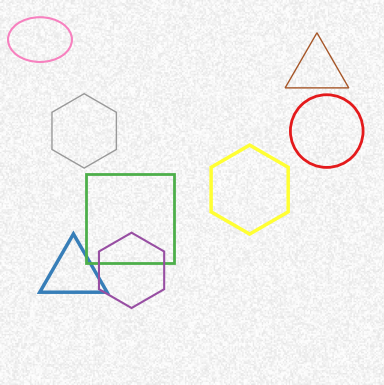[{"shape": "circle", "thickness": 2, "radius": 0.47, "center": [0.849, 0.66]}, {"shape": "triangle", "thickness": 2.5, "radius": 0.5, "center": [0.191, 0.291]}, {"shape": "square", "thickness": 2, "radius": 0.57, "center": [0.338, 0.432]}, {"shape": "hexagon", "thickness": 1.5, "radius": 0.49, "center": [0.342, 0.298]}, {"shape": "hexagon", "thickness": 2.5, "radius": 0.58, "center": [0.648, 0.508]}, {"shape": "triangle", "thickness": 1, "radius": 0.48, "center": [0.823, 0.819]}, {"shape": "oval", "thickness": 1.5, "radius": 0.41, "center": [0.104, 0.897]}, {"shape": "hexagon", "thickness": 1, "radius": 0.48, "center": [0.219, 0.66]}]